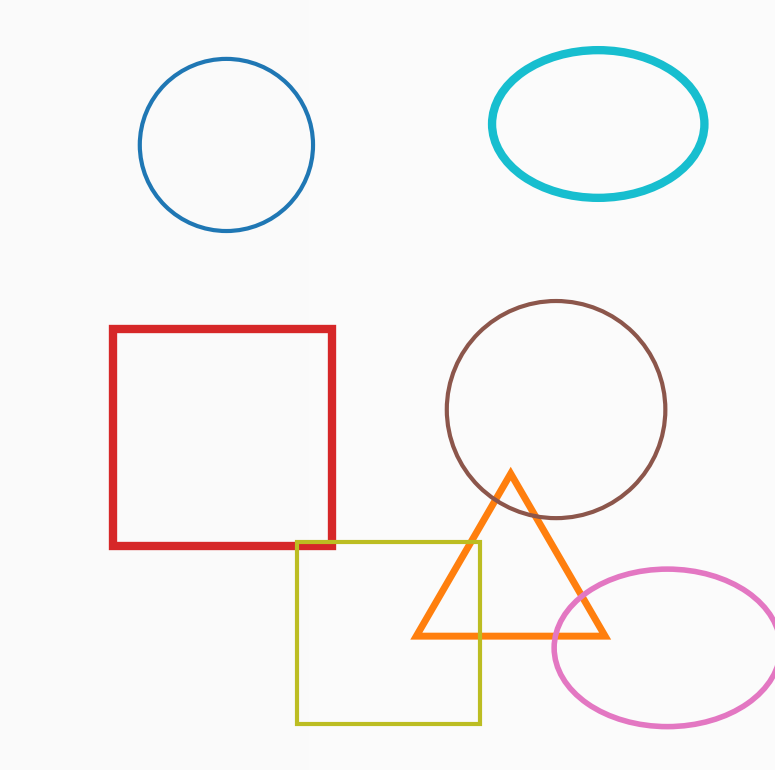[{"shape": "circle", "thickness": 1.5, "radius": 0.56, "center": [0.292, 0.812]}, {"shape": "triangle", "thickness": 2.5, "radius": 0.7, "center": [0.659, 0.244]}, {"shape": "square", "thickness": 3, "radius": 0.71, "center": [0.287, 0.432]}, {"shape": "circle", "thickness": 1.5, "radius": 0.7, "center": [0.718, 0.468]}, {"shape": "oval", "thickness": 2, "radius": 0.73, "center": [0.861, 0.159]}, {"shape": "square", "thickness": 1.5, "radius": 0.59, "center": [0.502, 0.178]}, {"shape": "oval", "thickness": 3, "radius": 0.69, "center": [0.772, 0.839]}]